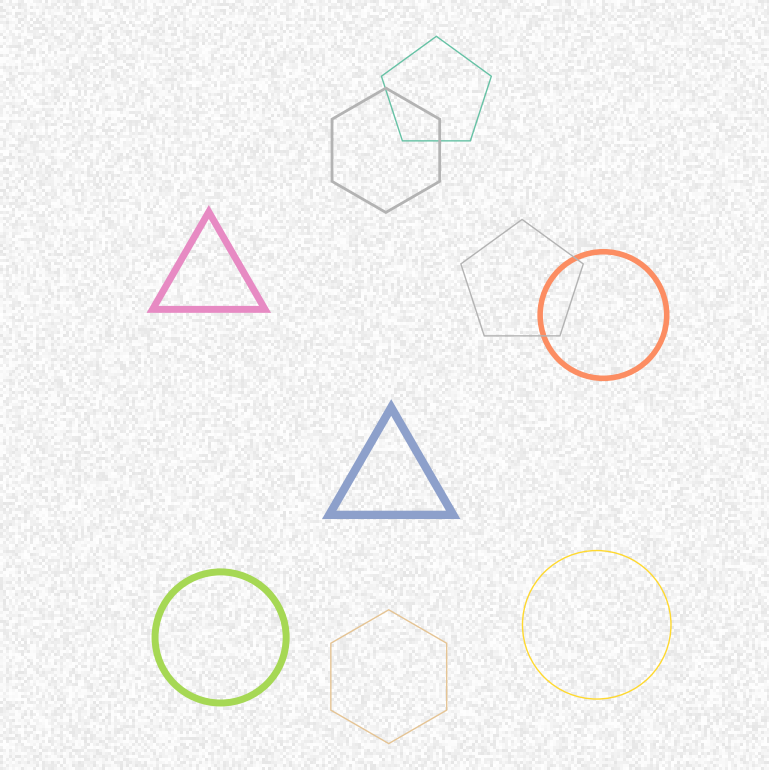[{"shape": "pentagon", "thickness": 0.5, "radius": 0.38, "center": [0.567, 0.878]}, {"shape": "circle", "thickness": 2, "radius": 0.41, "center": [0.784, 0.591]}, {"shape": "triangle", "thickness": 3, "radius": 0.46, "center": [0.508, 0.378]}, {"shape": "triangle", "thickness": 2.5, "radius": 0.42, "center": [0.271, 0.64]}, {"shape": "circle", "thickness": 2.5, "radius": 0.43, "center": [0.287, 0.172]}, {"shape": "circle", "thickness": 0.5, "radius": 0.48, "center": [0.775, 0.189]}, {"shape": "hexagon", "thickness": 0.5, "radius": 0.43, "center": [0.505, 0.121]}, {"shape": "hexagon", "thickness": 1, "radius": 0.4, "center": [0.501, 0.805]}, {"shape": "pentagon", "thickness": 0.5, "radius": 0.42, "center": [0.678, 0.631]}]